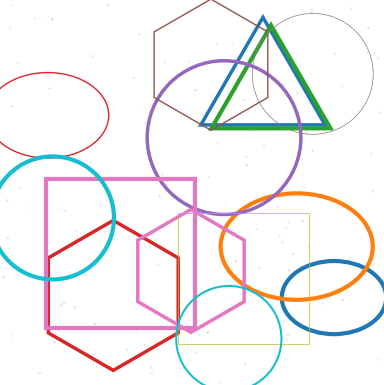[{"shape": "triangle", "thickness": 2.5, "radius": 0.93, "center": [0.683, 0.769]}, {"shape": "oval", "thickness": 3, "radius": 0.68, "center": [0.868, 0.227]}, {"shape": "oval", "thickness": 3, "radius": 0.99, "center": [0.771, 0.359]}, {"shape": "triangle", "thickness": 3, "radius": 0.89, "center": [0.704, 0.756]}, {"shape": "hexagon", "thickness": 2.5, "radius": 0.97, "center": [0.294, 0.233]}, {"shape": "oval", "thickness": 1, "radius": 0.79, "center": [0.124, 0.7]}, {"shape": "circle", "thickness": 2.5, "radius": 1.0, "center": [0.582, 0.643]}, {"shape": "hexagon", "thickness": 1, "radius": 0.85, "center": [0.548, 0.832]}, {"shape": "square", "thickness": 3, "radius": 0.97, "center": [0.314, 0.341]}, {"shape": "hexagon", "thickness": 2.5, "radius": 0.8, "center": [0.496, 0.296]}, {"shape": "circle", "thickness": 0.5, "radius": 0.79, "center": [0.812, 0.808]}, {"shape": "square", "thickness": 0.5, "radius": 0.85, "center": [0.633, 0.278]}, {"shape": "circle", "thickness": 3, "radius": 0.8, "center": [0.136, 0.434]}, {"shape": "circle", "thickness": 1.5, "radius": 0.68, "center": [0.594, 0.121]}]